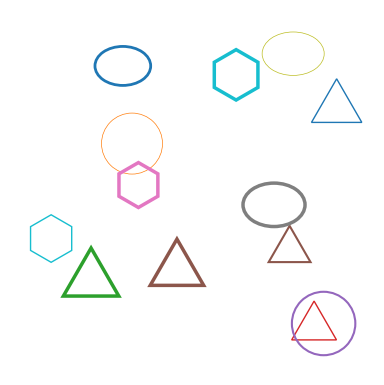[{"shape": "triangle", "thickness": 1, "radius": 0.38, "center": [0.874, 0.72]}, {"shape": "oval", "thickness": 2, "radius": 0.36, "center": [0.319, 0.829]}, {"shape": "circle", "thickness": 0.5, "radius": 0.4, "center": [0.343, 0.627]}, {"shape": "triangle", "thickness": 2.5, "radius": 0.42, "center": [0.237, 0.273]}, {"shape": "triangle", "thickness": 1, "radius": 0.34, "center": [0.816, 0.151]}, {"shape": "circle", "thickness": 1.5, "radius": 0.41, "center": [0.841, 0.16]}, {"shape": "triangle", "thickness": 2.5, "radius": 0.4, "center": [0.46, 0.299]}, {"shape": "triangle", "thickness": 1.5, "radius": 0.31, "center": [0.752, 0.351]}, {"shape": "hexagon", "thickness": 2.5, "radius": 0.29, "center": [0.36, 0.519]}, {"shape": "oval", "thickness": 2.5, "radius": 0.4, "center": [0.712, 0.468]}, {"shape": "oval", "thickness": 0.5, "radius": 0.4, "center": [0.761, 0.861]}, {"shape": "hexagon", "thickness": 2.5, "radius": 0.33, "center": [0.613, 0.806]}, {"shape": "hexagon", "thickness": 1, "radius": 0.31, "center": [0.133, 0.38]}]